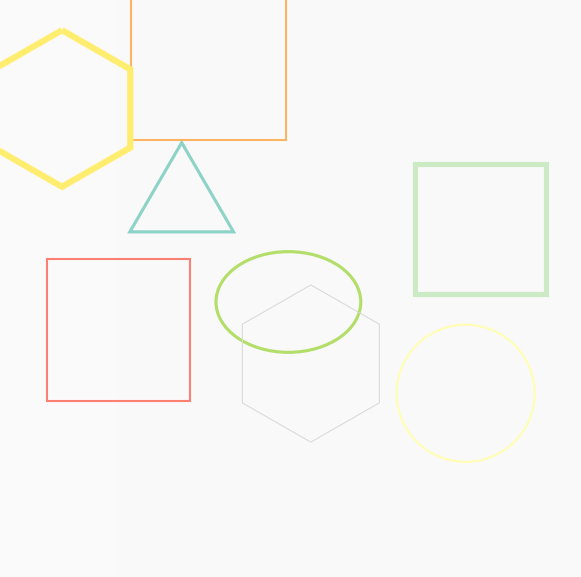[{"shape": "triangle", "thickness": 1.5, "radius": 0.51, "center": [0.313, 0.649]}, {"shape": "circle", "thickness": 1, "radius": 0.59, "center": [0.801, 0.318]}, {"shape": "square", "thickness": 1, "radius": 0.61, "center": [0.204, 0.428]}, {"shape": "square", "thickness": 1, "radius": 0.67, "center": [0.359, 0.89]}, {"shape": "oval", "thickness": 1.5, "radius": 0.62, "center": [0.496, 0.476]}, {"shape": "hexagon", "thickness": 0.5, "radius": 0.68, "center": [0.535, 0.37]}, {"shape": "square", "thickness": 2.5, "radius": 0.56, "center": [0.826, 0.603]}, {"shape": "hexagon", "thickness": 3, "radius": 0.68, "center": [0.107, 0.811]}]